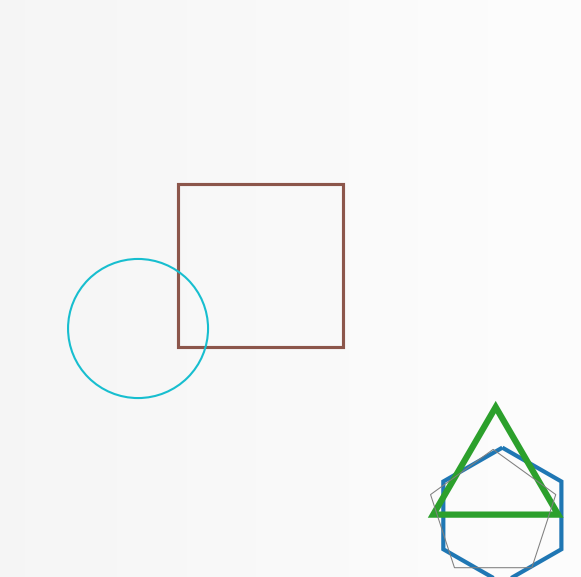[{"shape": "hexagon", "thickness": 2, "radius": 0.59, "center": [0.864, 0.107]}, {"shape": "triangle", "thickness": 3, "radius": 0.62, "center": [0.853, 0.17]}, {"shape": "square", "thickness": 1.5, "radius": 0.71, "center": [0.448, 0.539]}, {"shape": "pentagon", "thickness": 0.5, "radius": 0.57, "center": [0.848, 0.108]}, {"shape": "circle", "thickness": 1, "radius": 0.6, "center": [0.238, 0.43]}]